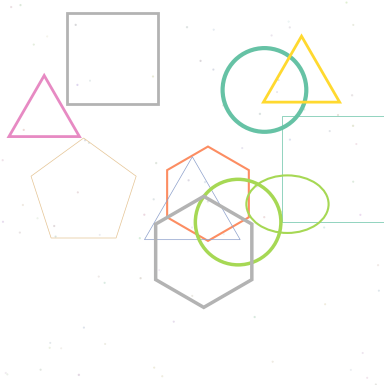[{"shape": "circle", "thickness": 3, "radius": 0.54, "center": [0.687, 0.766]}, {"shape": "square", "thickness": 0.5, "radius": 0.69, "center": [0.87, 0.561]}, {"shape": "hexagon", "thickness": 1.5, "radius": 0.61, "center": [0.54, 0.497]}, {"shape": "triangle", "thickness": 0.5, "radius": 0.72, "center": [0.5, 0.449]}, {"shape": "triangle", "thickness": 2, "radius": 0.53, "center": [0.115, 0.698]}, {"shape": "oval", "thickness": 1.5, "radius": 0.53, "center": [0.747, 0.47]}, {"shape": "circle", "thickness": 2.5, "radius": 0.56, "center": [0.618, 0.423]}, {"shape": "triangle", "thickness": 2, "radius": 0.57, "center": [0.783, 0.792]}, {"shape": "pentagon", "thickness": 0.5, "radius": 0.72, "center": [0.217, 0.498]}, {"shape": "hexagon", "thickness": 2.5, "radius": 0.72, "center": [0.529, 0.346]}, {"shape": "square", "thickness": 2, "radius": 0.59, "center": [0.292, 0.848]}]